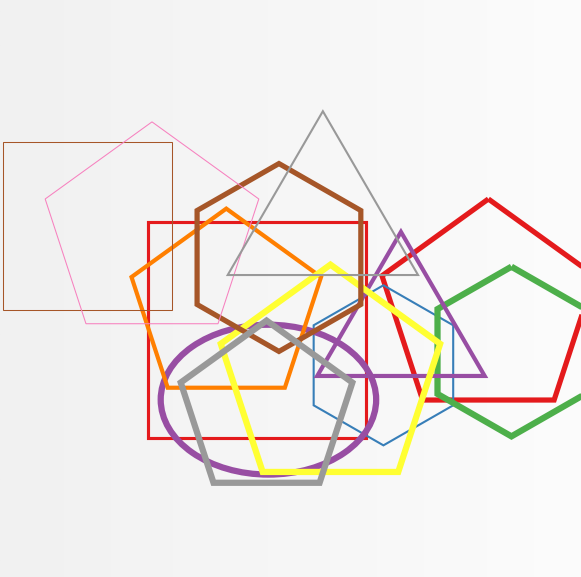[{"shape": "square", "thickness": 1.5, "radius": 0.93, "center": [0.442, 0.428]}, {"shape": "pentagon", "thickness": 2.5, "radius": 0.96, "center": [0.84, 0.462]}, {"shape": "hexagon", "thickness": 1, "radius": 0.69, "center": [0.66, 0.367]}, {"shape": "hexagon", "thickness": 3, "radius": 0.73, "center": [0.88, 0.39]}, {"shape": "triangle", "thickness": 2, "radius": 0.83, "center": [0.69, 0.431]}, {"shape": "oval", "thickness": 3, "radius": 0.93, "center": [0.462, 0.307]}, {"shape": "pentagon", "thickness": 2, "radius": 0.86, "center": [0.389, 0.466]}, {"shape": "pentagon", "thickness": 3, "radius": 0.99, "center": [0.569, 0.342]}, {"shape": "hexagon", "thickness": 2.5, "radius": 0.81, "center": [0.48, 0.553]}, {"shape": "square", "thickness": 0.5, "radius": 0.73, "center": [0.15, 0.608]}, {"shape": "pentagon", "thickness": 0.5, "radius": 0.97, "center": [0.261, 0.595]}, {"shape": "pentagon", "thickness": 3, "radius": 0.78, "center": [0.459, 0.289]}, {"shape": "triangle", "thickness": 1, "radius": 0.95, "center": [0.555, 0.617]}]